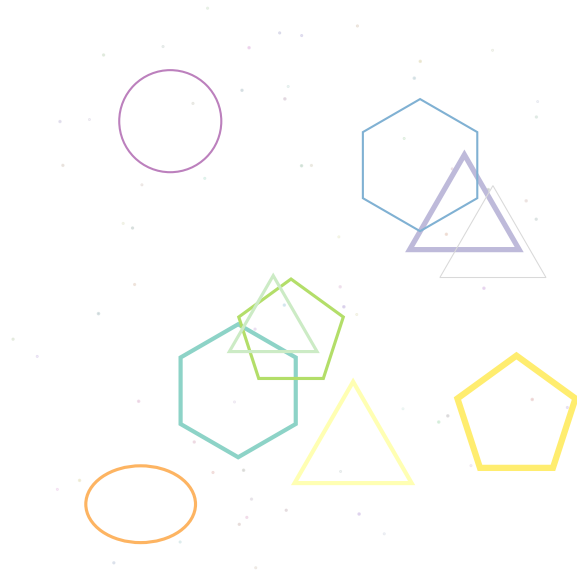[{"shape": "hexagon", "thickness": 2, "radius": 0.58, "center": [0.412, 0.323]}, {"shape": "triangle", "thickness": 2, "radius": 0.59, "center": [0.611, 0.221]}, {"shape": "triangle", "thickness": 2.5, "radius": 0.55, "center": [0.804, 0.622]}, {"shape": "hexagon", "thickness": 1, "radius": 0.57, "center": [0.727, 0.713]}, {"shape": "oval", "thickness": 1.5, "radius": 0.47, "center": [0.244, 0.126]}, {"shape": "pentagon", "thickness": 1.5, "radius": 0.48, "center": [0.504, 0.421]}, {"shape": "triangle", "thickness": 0.5, "radius": 0.53, "center": [0.854, 0.572]}, {"shape": "circle", "thickness": 1, "radius": 0.44, "center": [0.295, 0.789]}, {"shape": "triangle", "thickness": 1.5, "radius": 0.44, "center": [0.473, 0.434]}, {"shape": "pentagon", "thickness": 3, "radius": 0.54, "center": [0.894, 0.276]}]